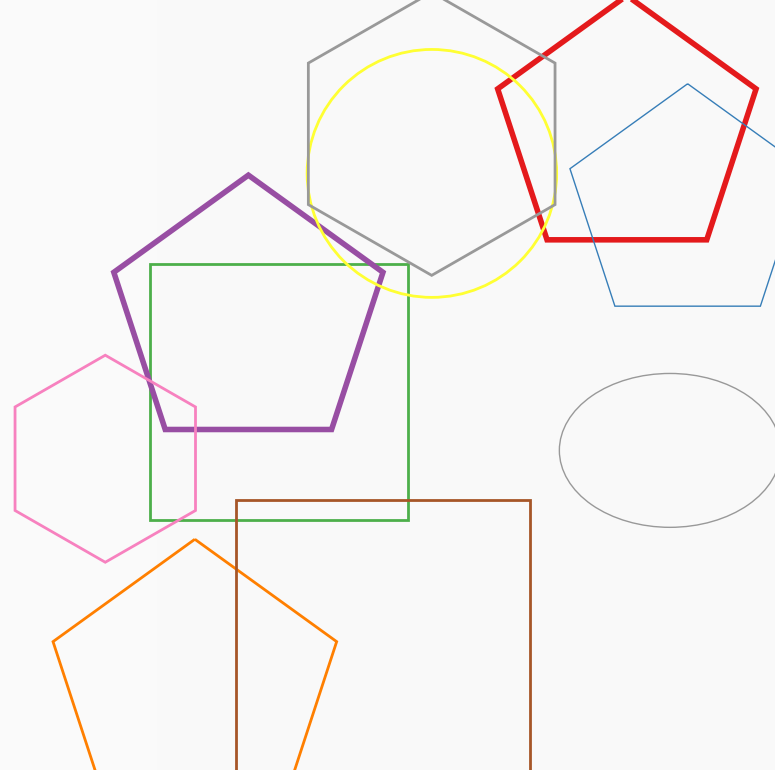[{"shape": "pentagon", "thickness": 2, "radius": 0.88, "center": [0.809, 0.83]}, {"shape": "pentagon", "thickness": 0.5, "radius": 0.8, "center": [0.887, 0.732]}, {"shape": "square", "thickness": 1, "radius": 0.83, "center": [0.359, 0.491]}, {"shape": "pentagon", "thickness": 2, "radius": 0.91, "center": [0.321, 0.59]}, {"shape": "pentagon", "thickness": 1, "radius": 0.96, "center": [0.251, 0.107]}, {"shape": "circle", "thickness": 1, "radius": 0.8, "center": [0.557, 0.775]}, {"shape": "square", "thickness": 1, "radius": 0.95, "center": [0.494, 0.161]}, {"shape": "hexagon", "thickness": 1, "radius": 0.67, "center": [0.136, 0.404]}, {"shape": "oval", "thickness": 0.5, "radius": 0.71, "center": [0.864, 0.415]}, {"shape": "hexagon", "thickness": 1, "radius": 0.92, "center": [0.557, 0.826]}]